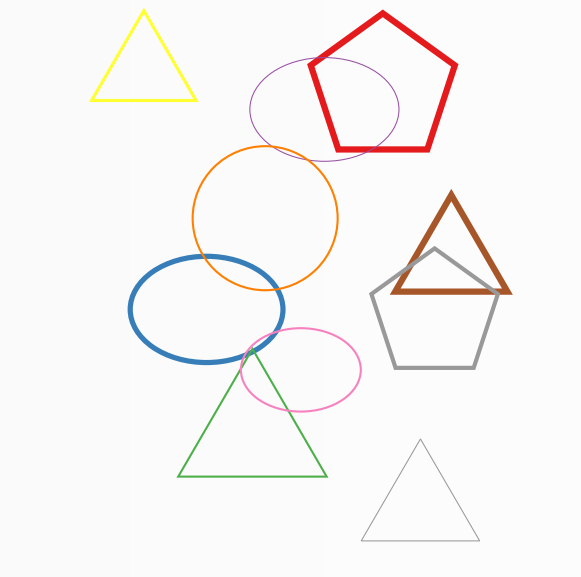[{"shape": "pentagon", "thickness": 3, "radius": 0.65, "center": [0.659, 0.846]}, {"shape": "oval", "thickness": 2.5, "radius": 0.66, "center": [0.355, 0.463]}, {"shape": "triangle", "thickness": 1, "radius": 0.74, "center": [0.434, 0.248]}, {"shape": "oval", "thickness": 0.5, "radius": 0.64, "center": [0.558, 0.81]}, {"shape": "circle", "thickness": 1, "radius": 0.62, "center": [0.456, 0.621]}, {"shape": "triangle", "thickness": 1.5, "radius": 0.52, "center": [0.247, 0.877]}, {"shape": "triangle", "thickness": 3, "radius": 0.56, "center": [0.776, 0.55]}, {"shape": "oval", "thickness": 1, "radius": 0.52, "center": [0.518, 0.359]}, {"shape": "triangle", "thickness": 0.5, "radius": 0.59, "center": [0.723, 0.121]}, {"shape": "pentagon", "thickness": 2, "radius": 0.57, "center": [0.748, 0.455]}]